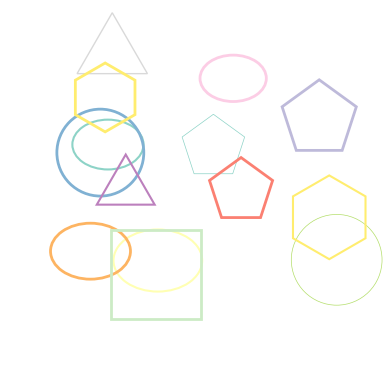[{"shape": "pentagon", "thickness": 0.5, "radius": 0.43, "center": [0.554, 0.618]}, {"shape": "oval", "thickness": 1.5, "radius": 0.46, "center": [0.28, 0.625]}, {"shape": "oval", "thickness": 1.5, "radius": 0.58, "center": [0.41, 0.323]}, {"shape": "pentagon", "thickness": 2, "radius": 0.51, "center": [0.829, 0.691]}, {"shape": "pentagon", "thickness": 2, "radius": 0.43, "center": [0.626, 0.505]}, {"shape": "circle", "thickness": 2, "radius": 0.56, "center": [0.261, 0.604]}, {"shape": "oval", "thickness": 2, "radius": 0.52, "center": [0.235, 0.348]}, {"shape": "circle", "thickness": 0.5, "radius": 0.59, "center": [0.874, 0.325]}, {"shape": "oval", "thickness": 2, "radius": 0.43, "center": [0.606, 0.797]}, {"shape": "triangle", "thickness": 1, "radius": 0.53, "center": [0.292, 0.861]}, {"shape": "triangle", "thickness": 1.5, "radius": 0.43, "center": [0.327, 0.512]}, {"shape": "square", "thickness": 2, "radius": 0.58, "center": [0.405, 0.287]}, {"shape": "hexagon", "thickness": 1.5, "radius": 0.54, "center": [0.855, 0.436]}, {"shape": "hexagon", "thickness": 2, "radius": 0.45, "center": [0.273, 0.747]}]